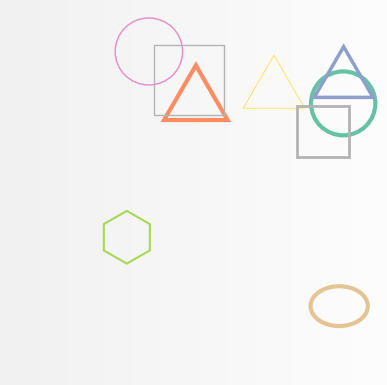[{"shape": "circle", "thickness": 3, "radius": 0.42, "center": [0.886, 0.732]}, {"shape": "triangle", "thickness": 3, "radius": 0.47, "center": [0.505, 0.735]}, {"shape": "triangle", "thickness": 2.5, "radius": 0.44, "center": [0.887, 0.791]}, {"shape": "circle", "thickness": 1, "radius": 0.44, "center": [0.384, 0.866]}, {"shape": "hexagon", "thickness": 1.5, "radius": 0.34, "center": [0.327, 0.384]}, {"shape": "triangle", "thickness": 0.5, "radius": 0.46, "center": [0.707, 0.765]}, {"shape": "oval", "thickness": 3, "radius": 0.37, "center": [0.875, 0.205]}, {"shape": "square", "thickness": 2, "radius": 0.33, "center": [0.833, 0.658]}, {"shape": "square", "thickness": 1, "radius": 0.45, "center": [0.487, 0.793]}]